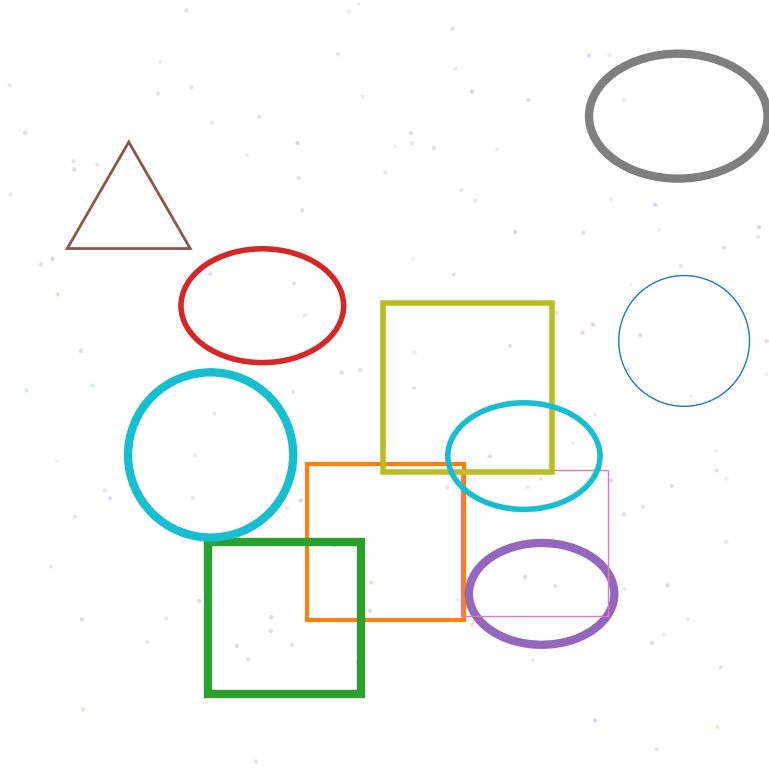[{"shape": "circle", "thickness": 0.5, "radius": 0.42, "center": [0.888, 0.557]}, {"shape": "square", "thickness": 1.5, "radius": 0.51, "center": [0.5, 0.296]}, {"shape": "square", "thickness": 3, "radius": 0.5, "center": [0.37, 0.197]}, {"shape": "oval", "thickness": 2, "radius": 0.53, "center": [0.341, 0.603]}, {"shape": "oval", "thickness": 3, "radius": 0.47, "center": [0.703, 0.229]}, {"shape": "triangle", "thickness": 1, "radius": 0.46, "center": [0.167, 0.723]}, {"shape": "square", "thickness": 0.5, "radius": 0.48, "center": [0.694, 0.295]}, {"shape": "oval", "thickness": 3, "radius": 0.58, "center": [0.881, 0.849]}, {"shape": "square", "thickness": 2, "radius": 0.55, "center": [0.607, 0.497]}, {"shape": "circle", "thickness": 3, "radius": 0.54, "center": [0.274, 0.409]}, {"shape": "oval", "thickness": 2, "radius": 0.49, "center": [0.68, 0.408]}]